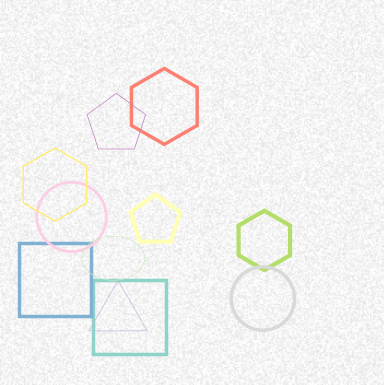[{"shape": "square", "thickness": 2.5, "radius": 0.48, "center": [0.336, 0.177]}, {"shape": "pentagon", "thickness": 3, "radius": 0.34, "center": [0.404, 0.427]}, {"shape": "triangle", "thickness": 0.5, "radius": 0.44, "center": [0.307, 0.184]}, {"shape": "hexagon", "thickness": 2.5, "radius": 0.49, "center": [0.427, 0.724]}, {"shape": "square", "thickness": 2.5, "radius": 0.47, "center": [0.143, 0.274]}, {"shape": "hexagon", "thickness": 3, "radius": 0.39, "center": [0.687, 0.376]}, {"shape": "circle", "thickness": 2, "radius": 0.45, "center": [0.186, 0.437]}, {"shape": "circle", "thickness": 2.5, "radius": 0.41, "center": [0.683, 0.225]}, {"shape": "pentagon", "thickness": 0.5, "radius": 0.4, "center": [0.302, 0.678]}, {"shape": "oval", "thickness": 0.5, "radius": 0.41, "center": [0.294, 0.329]}, {"shape": "hexagon", "thickness": 1, "radius": 0.48, "center": [0.143, 0.521]}]